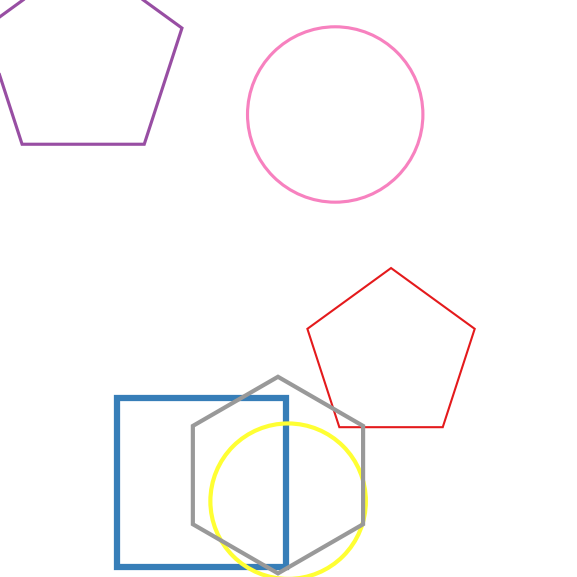[{"shape": "pentagon", "thickness": 1, "radius": 0.76, "center": [0.677, 0.383]}, {"shape": "square", "thickness": 3, "radius": 0.73, "center": [0.349, 0.164]}, {"shape": "pentagon", "thickness": 1.5, "radius": 0.9, "center": [0.144, 0.895]}, {"shape": "circle", "thickness": 2, "radius": 0.67, "center": [0.499, 0.131]}, {"shape": "circle", "thickness": 1.5, "radius": 0.76, "center": [0.58, 0.801]}, {"shape": "hexagon", "thickness": 2, "radius": 0.85, "center": [0.481, 0.176]}]